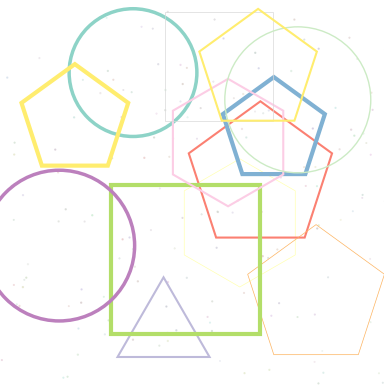[{"shape": "circle", "thickness": 2.5, "radius": 0.83, "center": [0.345, 0.811]}, {"shape": "hexagon", "thickness": 0.5, "radius": 0.83, "center": [0.623, 0.421]}, {"shape": "triangle", "thickness": 1.5, "radius": 0.69, "center": [0.425, 0.142]}, {"shape": "pentagon", "thickness": 1.5, "radius": 0.98, "center": [0.676, 0.541]}, {"shape": "pentagon", "thickness": 3, "radius": 0.7, "center": [0.711, 0.661]}, {"shape": "pentagon", "thickness": 0.5, "radius": 0.93, "center": [0.821, 0.23]}, {"shape": "square", "thickness": 3, "radius": 0.97, "center": [0.482, 0.325]}, {"shape": "hexagon", "thickness": 1.5, "radius": 0.83, "center": [0.592, 0.63]}, {"shape": "square", "thickness": 0.5, "radius": 0.7, "center": [0.57, 0.827]}, {"shape": "circle", "thickness": 2.5, "radius": 0.98, "center": [0.154, 0.362]}, {"shape": "circle", "thickness": 1, "radius": 0.95, "center": [0.773, 0.741]}, {"shape": "pentagon", "thickness": 1.5, "radius": 0.8, "center": [0.67, 0.816]}, {"shape": "pentagon", "thickness": 3, "radius": 0.73, "center": [0.194, 0.688]}]